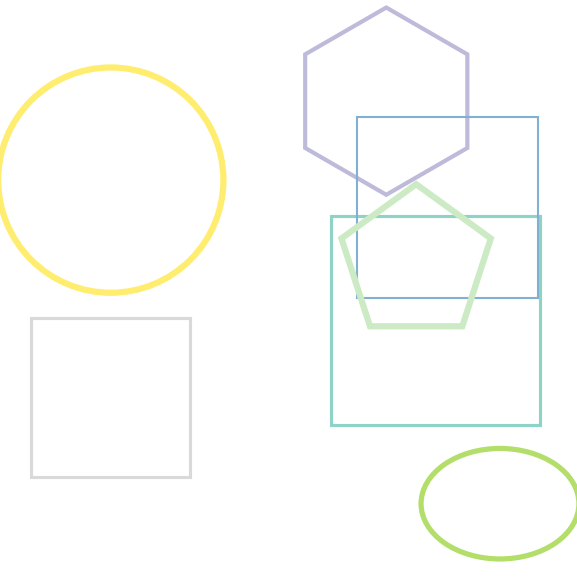[{"shape": "square", "thickness": 1.5, "radius": 0.9, "center": [0.754, 0.444]}, {"shape": "hexagon", "thickness": 2, "radius": 0.81, "center": [0.669, 0.824]}, {"shape": "square", "thickness": 1, "radius": 0.78, "center": [0.776, 0.64]}, {"shape": "oval", "thickness": 2.5, "radius": 0.68, "center": [0.866, 0.127]}, {"shape": "square", "thickness": 1.5, "radius": 0.68, "center": [0.191, 0.311]}, {"shape": "pentagon", "thickness": 3, "radius": 0.68, "center": [0.721, 0.544]}, {"shape": "circle", "thickness": 3, "radius": 0.98, "center": [0.192, 0.687]}]